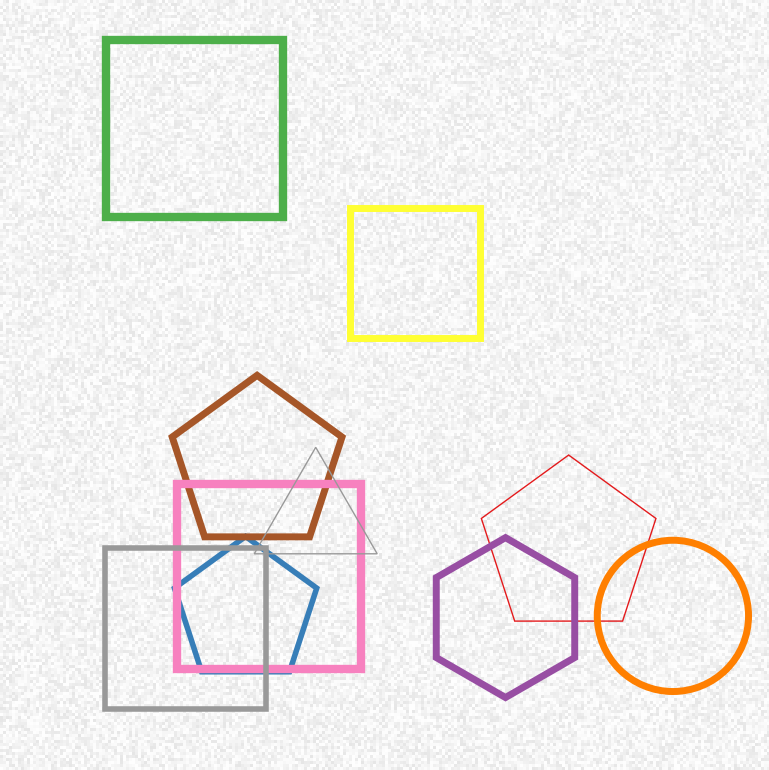[{"shape": "pentagon", "thickness": 0.5, "radius": 0.6, "center": [0.739, 0.29]}, {"shape": "pentagon", "thickness": 2, "radius": 0.49, "center": [0.319, 0.206]}, {"shape": "square", "thickness": 3, "radius": 0.58, "center": [0.252, 0.833]}, {"shape": "hexagon", "thickness": 2.5, "radius": 0.52, "center": [0.656, 0.198]}, {"shape": "circle", "thickness": 2.5, "radius": 0.49, "center": [0.874, 0.2]}, {"shape": "square", "thickness": 2.5, "radius": 0.42, "center": [0.539, 0.645]}, {"shape": "pentagon", "thickness": 2.5, "radius": 0.58, "center": [0.334, 0.397]}, {"shape": "square", "thickness": 3, "radius": 0.6, "center": [0.35, 0.251]}, {"shape": "triangle", "thickness": 0.5, "radius": 0.46, "center": [0.41, 0.327]}, {"shape": "square", "thickness": 2, "radius": 0.52, "center": [0.241, 0.184]}]